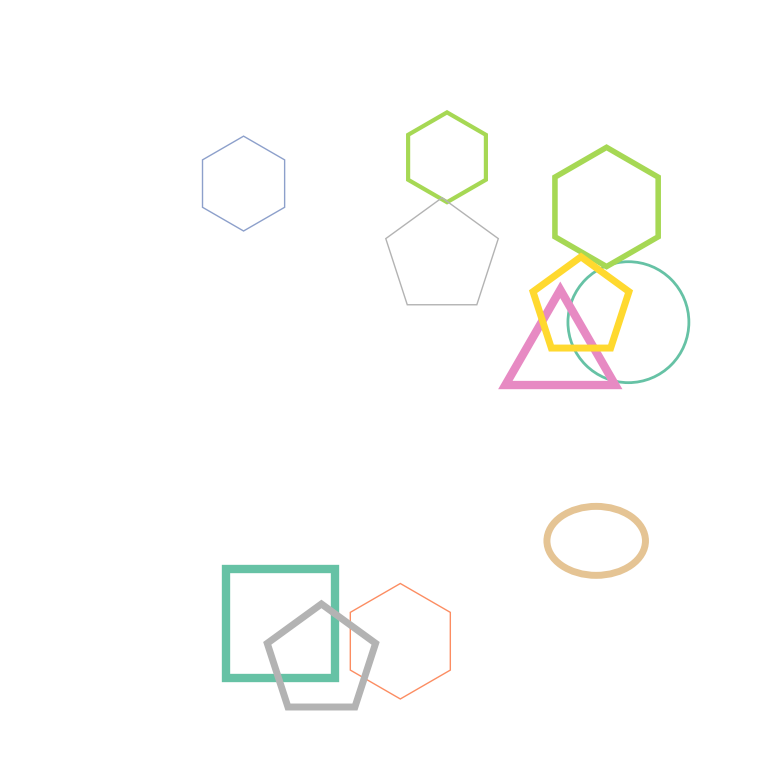[{"shape": "circle", "thickness": 1, "radius": 0.39, "center": [0.816, 0.582]}, {"shape": "square", "thickness": 3, "radius": 0.35, "center": [0.364, 0.19]}, {"shape": "hexagon", "thickness": 0.5, "radius": 0.37, "center": [0.52, 0.167]}, {"shape": "hexagon", "thickness": 0.5, "radius": 0.31, "center": [0.316, 0.762]}, {"shape": "triangle", "thickness": 3, "radius": 0.41, "center": [0.728, 0.541]}, {"shape": "hexagon", "thickness": 1.5, "radius": 0.29, "center": [0.581, 0.796]}, {"shape": "hexagon", "thickness": 2, "radius": 0.39, "center": [0.788, 0.731]}, {"shape": "pentagon", "thickness": 2.5, "radius": 0.33, "center": [0.755, 0.601]}, {"shape": "oval", "thickness": 2.5, "radius": 0.32, "center": [0.774, 0.298]}, {"shape": "pentagon", "thickness": 2.5, "radius": 0.37, "center": [0.417, 0.142]}, {"shape": "pentagon", "thickness": 0.5, "radius": 0.38, "center": [0.574, 0.666]}]